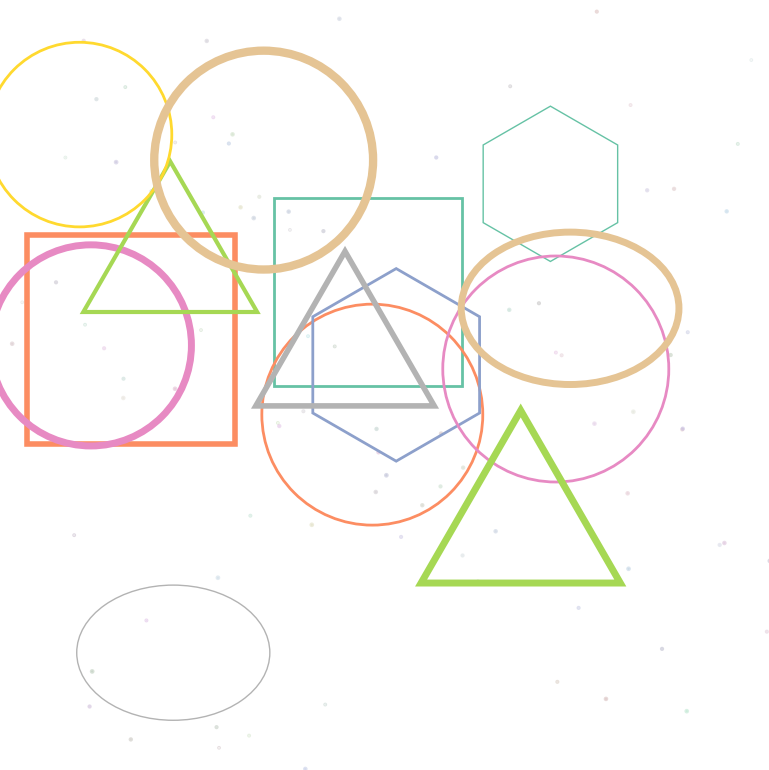[{"shape": "square", "thickness": 1, "radius": 0.61, "center": [0.478, 0.621]}, {"shape": "hexagon", "thickness": 0.5, "radius": 0.5, "center": [0.715, 0.761]}, {"shape": "square", "thickness": 2, "radius": 0.68, "center": [0.17, 0.559]}, {"shape": "circle", "thickness": 1, "radius": 0.72, "center": [0.484, 0.462]}, {"shape": "hexagon", "thickness": 1, "radius": 0.63, "center": [0.515, 0.526]}, {"shape": "circle", "thickness": 1, "radius": 0.73, "center": [0.722, 0.521]}, {"shape": "circle", "thickness": 2.5, "radius": 0.65, "center": [0.118, 0.551]}, {"shape": "triangle", "thickness": 1.5, "radius": 0.65, "center": [0.221, 0.66]}, {"shape": "triangle", "thickness": 2.5, "radius": 0.75, "center": [0.676, 0.318]}, {"shape": "circle", "thickness": 1, "radius": 0.6, "center": [0.103, 0.825]}, {"shape": "oval", "thickness": 2.5, "radius": 0.71, "center": [0.74, 0.6]}, {"shape": "circle", "thickness": 3, "radius": 0.71, "center": [0.342, 0.792]}, {"shape": "oval", "thickness": 0.5, "radius": 0.63, "center": [0.225, 0.152]}, {"shape": "triangle", "thickness": 2, "radius": 0.67, "center": [0.448, 0.54]}]